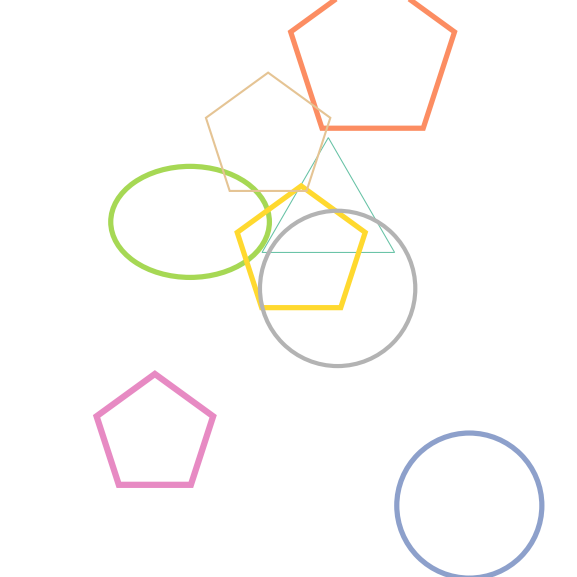[{"shape": "triangle", "thickness": 0.5, "radius": 0.66, "center": [0.569, 0.628]}, {"shape": "pentagon", "thickness": 2.5, "radius": 0.75, "center": [0.645, 0.898]}, {"shape": "circle", "thickness": 2.5, "radius": 0.63, "center": [0.813, 0.124]}, {"shape": "pentagon", "thickness": 3, "radius": 0.53, "center": [0.268, 0.245]}, {"shape": "oval", "thickness": 2.5, "radius": 0.69, "center": [0.329, 0.615]}, {"shape": "pentagon", "thickness": 2.5, "radius": 0.58, "center": [0.522, 0.561]}, {"shape": "pentagon", "thickness": 1, "radius": 0.57, "center": [0.464, 0.76]}, {"shape": "circle", "thickness": 2, "radius": 0.67, "center": [0.585, 0.5]}]